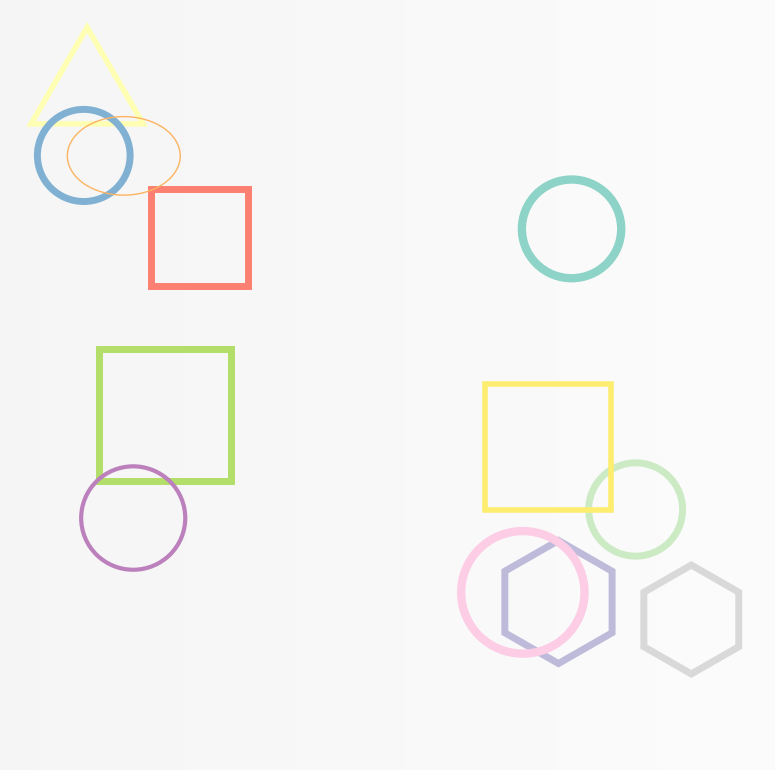[{"shape": "circle", "thickness": 3, "radius": 0.32, "center": [0.737, 0.703]}, {"shape": "triangle", "thickness": 2, "radius": 0.42, "center": [0.112, 0.881]}, {"shape": "hexagon", "thickness": 2.5, "radius": 0.4, "center": [0.721, 0.218]}, {"shape": "square", "thickness": 2.5, "radius": 0.31, "center": [0.257, 0.691]}, {"shape": "circle", "thickness": 2.5, "radius": 0.3, "center": [0.108, 0.798]}, {"shape": "oval", "thickness": 0.5, "radius": 0.36, "center": [0.16, 0.798]}, {"shape": "square", "thickness": 2.5, "radius": 0.43, "center": [0.213, 0.461]}, {"shape": "circle", "thickness": 3, "radius": 0.4, "center": [0.675, 0.231]}, {"shape": "hexagon", "thickness": 2.5, "radius": 0.35, "center": [0.892, 0.195]}, {"shape": "circle", "thickness": 1.5, "radius": 0.34, "center": [0.172, 0.327]}, {"shape": "circle", "thickness": 2.5, "radius": 0.3, "center": [0.82, 0.338]}, {"shape": "square", "thickness": 2, "radius": 0.41, "center": [0.707, 0.42]}]